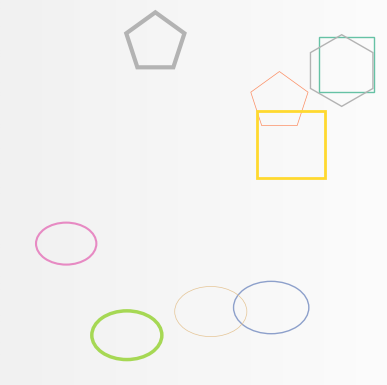[{"shape": "square", "thickness": 1, "radius": 0.35, "center": [0.895, 0.832]}, {"shape": "pentagon", "thickness": 0.5, "radius": 0.39, "center": [0.721, 0.737]}, {"shape": "oval", "thickness": 1, "radius": 0.49, "center": [0.7, 0.201]}, {"shape": "oval", "thickness": 1.5, "radius": 0.39, "center": [0.171, 0.367]}, {"shape": "oval", "thickness": 2.5, "radius": 0.45, "center": [0.327, 0.129]}, {"shape": "square", "thickness": 2, "radius": 0.44, "center": [0.75, 0.625]}, {"shape": "oval", "thickness": 0.5, "radius": 0.47, "center": [0.544, 0.191]}, {"shape": "hexagon", "thickness": 1, "radius": 0.47, "center": [0.882, 0.817]}, {"shape": "pentagon", "thickness": 3, "radius": 0.39, "center": [0.401, 0.889]}]